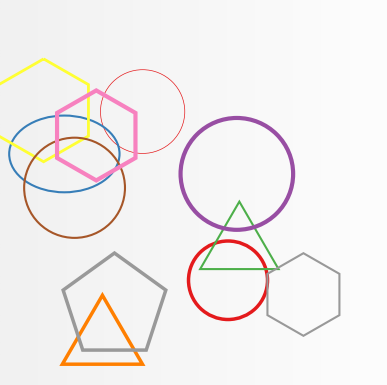[{"shape": "circle", "thickness": 2.5, "radius": 0.51, "center": [0.588, 0.272]}, {"shape": "circle", "thickness": 0.5, "radius": 0.54, "center": [0.368, 0.71]}, {"shape": "oval", "thickness": 1.5, "radius": 0.71, "center": [0.166, 0.6]}, {"shape": "triangle", "thickness": 1.5, "radius": 0.58, "center": [0.618, 0.359]}, {"shape": "circle", "thickness": 3, "radius": 0.73, "center": [0.611, 0.548]}, {"shape": "triangle", "thickness": 2.5, "radius": 0.6, "center": [0.264, 0.114]}, {"shape": "hexagon", "thickness": 2, "radius": 0.67, "center": [0.113, 0.713]}, {"shape": "circle", "thickness": 1.5, "radius": 0.65, "center": [0.192, 0.512]}, {"shape": "hexagon", "thickness": 3, "radius": 0.58, "center": [0.248, 0.648]}, {"shape": "pentagon", "thickness": 2.5, "radius": 0.7, "center": [0.295, 0.203]}, {"shape": "hexagon", "thickness": 1.5, "radius": 0.54, "center": [0.783, 0.235]}]